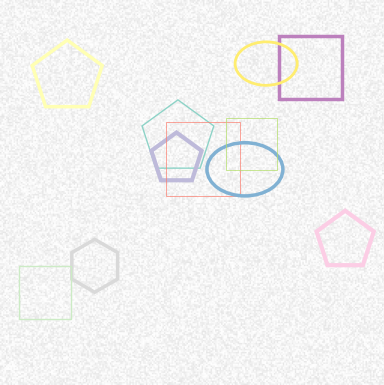[{"shape": "pentagon", "thickness": 1, "radius": 0.49, "center": [0.462, 0.643]}, {"shape": "pentagon", "thickness": 2.5, "radius": 0.48, "center": [0.175, 0.8]}, {"shape": "pentagon", "thickness": 3, "radius": 0.34, "center": [0.458, 0.587]}, {"shape": "square", "thickness": 0.5, "radius": 0.48, "center": [0.527, 0.587]}, {"shape": "oval", "thickness": 2.5, "radius": 0.49, "center": [0.636, 0.56]}, {"shape": "square", "thickness": 0.5, "radius": 0.33, "center": [0.654, 0.627]}, {"shape": "pentagon", "thickness": 3, "radius": 0.39, "center": [0.897, 0.375]}, {"shape": "hexagon", "thickness": 2.5, "radius": 0.34, "center": [0.246, 0.31]}, {"shape": "square", "thickness": 2.5, "radius": 0.41, "center": [0.807, 0.825]}, {"shape": "square", "thickness": 1, "radius": 0.34, "center": [0.118, 0.24]}, {"shape": "oval", "thickness": 2, "radius": 0.4, "center": [0.691, 0.835]}]